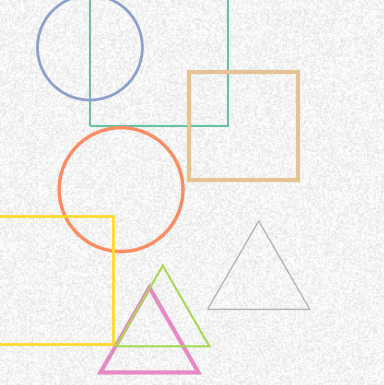[{"shape": "square", "thickness": 1.5, "radius": 0.9, "center": [0.413, 0.852]}, {"shape": "circle", "thickness": 2.5, "radius": 0.8, "center": [0.314, 0.508]}, {"shape": "circle", "thickness": 2, "radius": 0.68, "center": [0.234, 0.877]}, {"shape": "triangle", "thickness": 3, "radius": 0.74, "center": [0.388, 0.106]}, {"shape": "triangle", "thickness": 1.5, "radius": 0.7, "center": [0.423, 0.17]}, {"shape": "square", "thickness": 2, "radius": 0.83, "center": [0.129, 0.272]}, {"shape": "square", "thickness": 3, "radius": 0.71, "center": [0.633, 0.673]}, {"shape": "triangle", "thickness": 1, "radius": 0.77, "center": [0.672, 0.273]}]